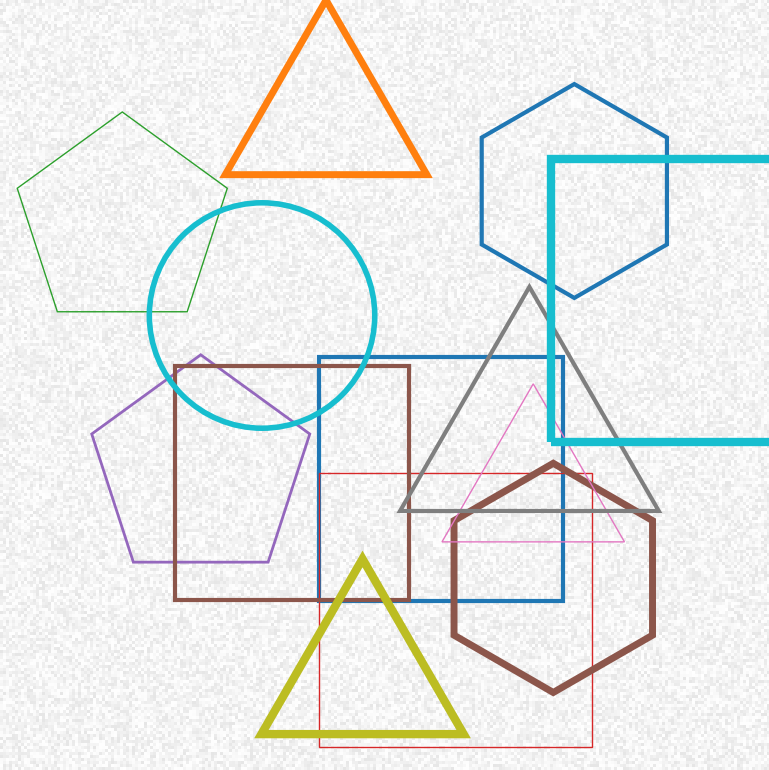[{"shape": "hexagon", "thickness": 1.5, "radius": 0.69, "center": [0.746, 0.752]}, {"shape": "square", "thickness": 1.5, "radius": 0.79, "center": [0.573, 0.378]}, {"shape": "triangle", "thickness": 2.5, "radius": 0.76, "center": [0.423, 0.849]}, {"shape": "pentagon", "thickness": 0.5, "radius": 0.72, "center": [0.159, 0.711]}, {"shape": "square", "thickness": 0.5, "radius": 0.89, "center": [0.592, 0.208]}, {"shape": "pentagon", "thickness": 1, "radius": 0.74, "center": [0.261, 0.39]}, {"shape": "hexagon", "thickness": 2.5, "radius": 0.74, "center": [0.719, 0.25]}, {"shape": "square", "thickness": 1.5, "radius": 0.76, "center": [0.38, 0.372]}, {"shape": "triangle", "thickness": 0.5, "radius": 0.68, "center": [0.693, 0.365]}, {"shape": "triangle", "thickness": 1.5, "radius": 0.97, "center": [0.688, 0.433]}, {"shape": "triangle", "thickness": 3, "radius": 0.76, "center": [0.471, 0.122]}, {"shape": "circle", "thickness": 2, "radius": 0.73, "center": [0.34, 0.59]}, {"shape": "square", "thickness": 3, "radius": 0.92, "center": [0.899, 0.61]}]